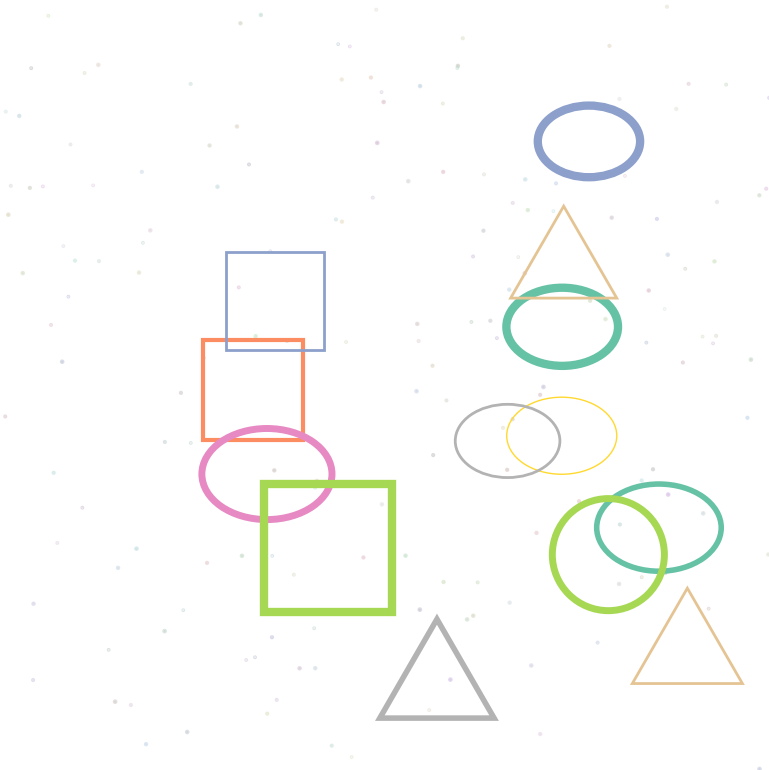[{"shape": "oval", "thickness": 2, "radius": 0.4, "center": [0.856, 0.315]}, {"shape": "oval", "thickness": 3, "radius": 0.36, "center": [0.73, 0.576]}, {"shape": "square", "thickness": 1.5, "radius": 0.32, "center": [0.329, 0.493]}, {"shape": "oval", "thickness": 3, "radius": 0.33, "center": [0.765, 0.816]}, {"shape": "square", "thickness": 1, "radius": 0.32, "center": [0.357, 0.609]}, {"shape": "oval", "thickness": 2.5, "radius": 0.42, "center": [0.347, 0.384]}, {"shape": "square", "thickness": 3, "radius": 0.42, "center": [0.426, 0.289]}, {"shape": "circle", "thickness": 2.5, "radius": 0.36, "center": [0.79, 0.28]}, {"shape": "oval", "thickness": 0.5, "radius": 0.36, "center": [0.73, 0.434]}, {"shape": "triangle", "thickness": 1, "radius": 0.4, "center": [0.732, 0.653]}, {"shape": "triangle", "thickness": 1, "radius": 0.41, "center": [0.893, 0.154]}, {"shape": "triangle", "thickness": 2, "radius": 0.43, "center": [0.567, 0.11]}, {"shape": "oval", "thickness": 1, "radius": 0.34, "center": [0.659, 0.427]}]